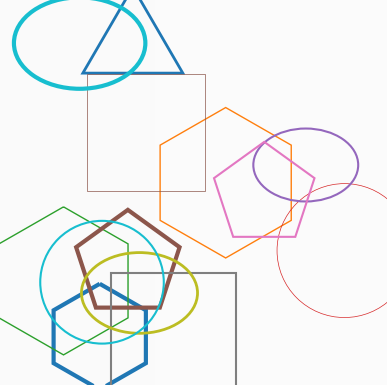[{"shape": "hexagon", "thickness": 3, "radius": 0.69, "center": [0.257, 0.125]}, {"shape": "triangle", "thickness": 2, "radius": 0.74, "center": [0.343, 0.885]}, {"shape": "hexagon", "thickness": 1, "radius": 0.98, "center": [0.582, 0.525]}, {"shape": "hexagon", "thickness": 1, "radius": 0.96, "center": [0.164, 0.27]}, {"shape": "circle", "thickness": 0.5, "radius": 0.87, "center": [0.889, 0.349]}, {"shape": "oval", "thickness": 1.5, "radius": 0.68, "center": [0.789, 0.571]}, {"shape": "square", "thickness": 0.5, "radius": 0.76, "center": [0.377, 0.656]}, {"shape": "pentagon", "thickness": 3, "radius": 0.7, "center": [0.33, 0.315]}, {"shape": "pentagon", "thickness": 1.5, "radius": 0.68, "center": [0.682, 0.495]}, {"shape": "square", "thickness": 1.5, "radius": 0.81, "center": [0.447, 0.129]}, {"shape": "oval", "thickness": 2, "radius": 0.75, "center": [0.36, 0.239]}, {"shape": "oval", "thickness": 3, "radius": 0.85, "center": [0.206, 0.888]}, {"shape": "circle", "thickness": 1.5, "radius": 0.8, "center": [0.263, 0.267]}]